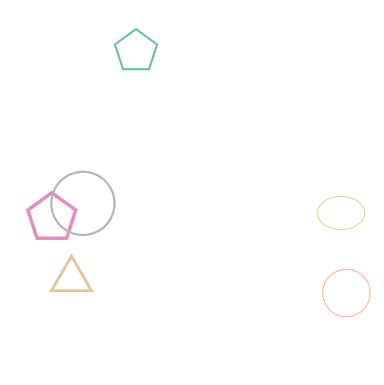[{"shape": "pentagon", "thickness": 1.5, "radius": 0.29, "center": [0.353, 0.867]}, {"shape": "circle", "thickness": 0.5, "radius": 0.31, "center": [0.9, 0.239]}, {"shape": "pentagon", "thickness": 2.5, "radius": 0.33, "center": [0.135, 0.434]}, {"shape": "oval", "thickness": 0.5, "radius": 0.31, "center": [0.886, 0.447]}, {"shape": "triangle", "thickness": 2, "radius": 0.3, "center": [0.186, 0.275]}, {"shape": "circle", "thickness": 1.5, "radius": 0.41, "center": [0.215, 0.472]}]